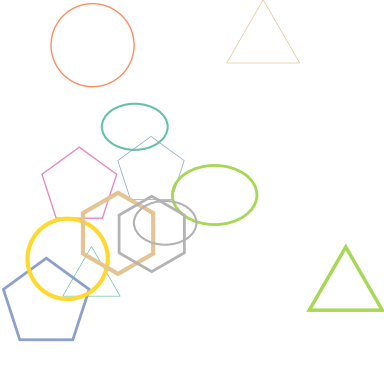[{"shape": "triangle", "thickness": 0.5, "radius": 0.43, "center": [0.238, 0.274]}, {"shape": "oval", "thickness": 1.5, "radius": 0.43, "center": [0.35, 0.671]}, {"shape": "circle", "thickness": 1, "radius": 0.54, "center": [0.24, 0.883]}, {"shape": "pentagon", "thickness": 2, "radius": 0.59, "center": [0.12, 0.212]}, {"shape": "pentagon", "thickness": 0.5, "radius": 0.45, "center": [0.392, 0.555]}, {"shape": "pentagon", "thickness": 1, "radius": 0.51, "center": [0.206, 0.516]}, {"shape": "oval", "thickness": 2, "radius": 0.55, "center": [0.557, 0.493]}, {"shape": "triangle", "thickness": 2.5, "radius": 0.55, "center": [0.898, 0.249]}, {"shape": "circle", "thickness": 3, "radius": 0.52, "center": [0.176, 0.328]}, {"shape": "triangle", "thickness": 0.5, "radius": 0.55, "center": [0.684, 0.891]}, {"shape": "hexagon", "thickness": 3, "radius": 0.53, "center": [0.307, 0.394]}, {"shape": "hexagon", "thickness": 2, "radius": 0.49, "center": [0.394, 0.392]}, {"shape": "oval", "thickness": 1.5, "radius": 0.41, "center": [0.429, 0.421]}]